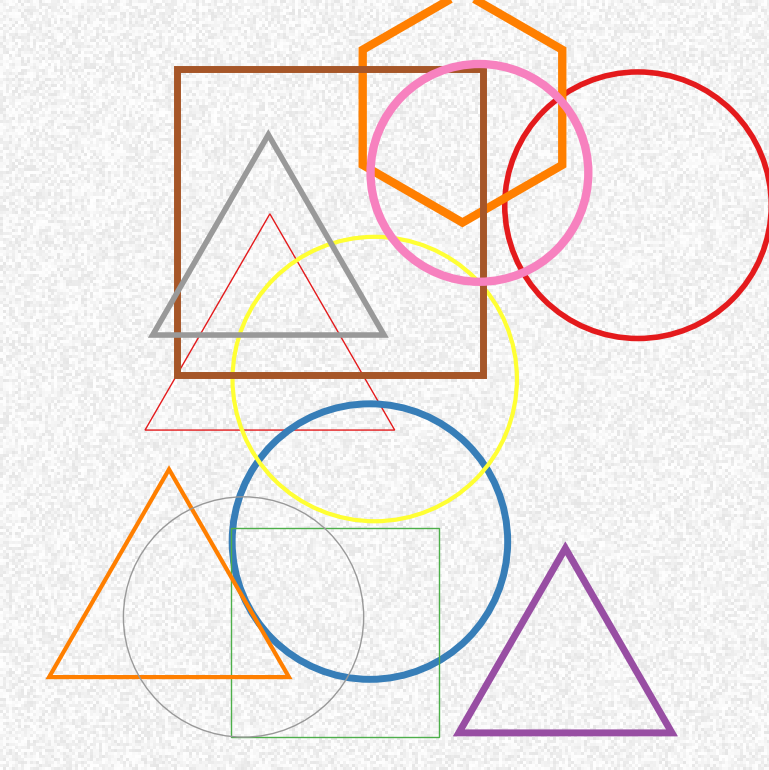[{"shape": "circle", "thickness": 2, "radius": 0.87, "center": [0.829, 0.733]}, {"shape": "triangle", "thickness": 0.5, "radius": 0.94, "center": [0.35, 0.535]}, {"shape": "circle", "thickness": 2.5, "radius": 0.89, "center": [0.48, 0.297]}, {"shape": "square", "thickness": 0.5, "radius": 0.68, "center": [0.435, 0.179]}, {"shape": "triangle", "thickness": 2.5, "radius": 0.8, "center": [0.734, 0.128]}, {"shape": "hexagon", "thickness": 3, "radius": 0.75, "center": [0.601, 0.861]}, {"shape": "triangle", "thickness": 1.5, "radius": 0.9, "center": [0.22, 0.211]}, {"shape": "circle", "thickness": 1.5, "radius": 0.92, "center": [0.487, 0.508]}, {"shape": "square", "thickness": 2.5, "radius": 0.99, "center": [0.429, 0.712]}, {"shape": "circle", "thickness": 3, "radius": 0.71, "center": [0.623, 0.775]}, {"shape": "triangle", "thickness": 2, "radius": 0.87, "center": [0.348, 0.652]}, {"shape": "circle", "thickness": 0.5, "radius": 0.78, "center": [0.316, 0.199]}]